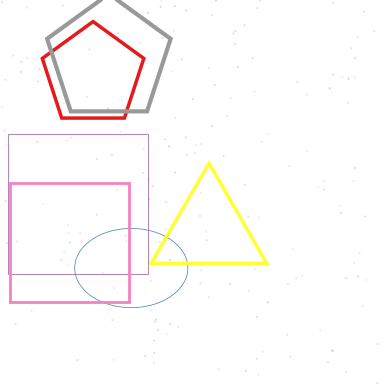[{"shape": "pentagon", "thickness": 2.5, "radius": 0.69, "center": [0.242, 0.805]}, {"shape": "oval", "thickness": 0.5, "radius": 0.73, "center": [0.341, 0.304]}, {"shape": "square", "thickness": 0.5, "radius": 0.91, "center": [0.203, 0.471]}, {"shape": "triangle", "thickness": 2.5, "radius": 0.87, "center": [0.543, 0.403]}, {"shape": "square", "thickness": 2, "radius": 0.77, "center": [0.182, 0.369]}, {"shape": "pentagon", "thickness": 3, "radius": 0.84, "center": [0.283, 0.847]}]